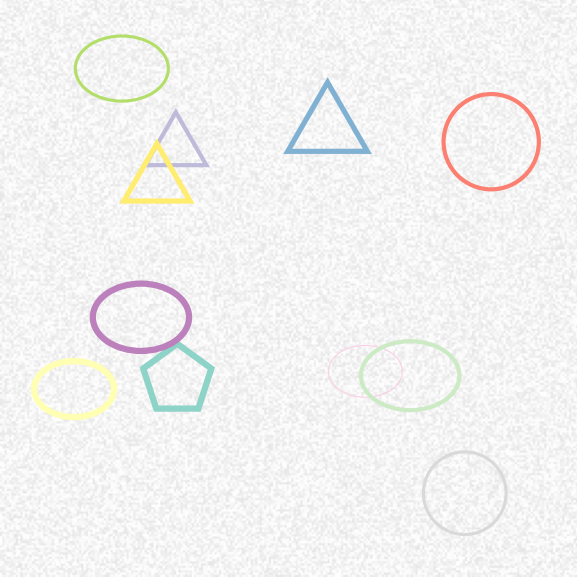[{"shape": "pentagon", "thickness": 3, "radius": 0.31, "center": [0.307, 0.342]}, {"shape": "oval", "thickness": 3, "radius": 0.35, "center": [0.128, 0.325]}, {"shape": "triangle", "thickness": 2, "radius": 0.31, "center": [0.304, 0.744]}, {"shape": "circle", "thickness": 2, "radius": 0.41, "center": [0.851, 0.754]}, {"shape": "triangle", "thickness": 2.5, "radius": 0.4, "center": [0.567, 0.777]}, {"shape": "oval", "thickness": 1.5, "radius": 0.4, "center": [0.211, 0.88]}, {"shape": "oval", "thickness": 0.5, "radius": 0.32, "center": [0.633, 0.356]}, {"shape": "circle", "thickness": 1.5, "radius": 0.36, "center": [0.805, 0.145]}, {"shape": "oval", "thickness": 3, "radius": 0.42, "center": [0.244, 0.45]}, {"shape": "oval", "thickness": 2, "radius": 0.43, "center": [0.71, 0.349]}, {"shape": "triangle", "thickness": 2.5, "radius": 0.33, "center": [0.272, 0.684]}]